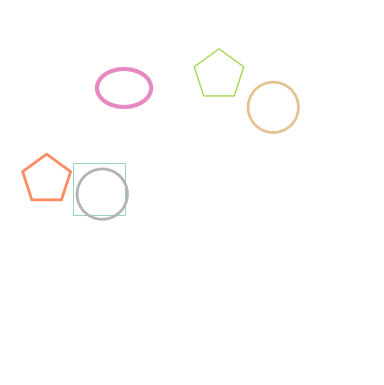[{"shape": "square", "thickness": 0.5, "radius": 0.34, "center": [0.258, 0.509]}, {"shape": "pentagon", "thickness": 2, "radius": 0.33, "center": [0.121, 0.534]}, {"shape": "oval", "thickness": 3, "radius": 0.35, "center": [0.322, 0.771]}, {"shape": "pentagon", "thickness": 1, "radius": 0.34, "center": [0.569, 0.805]}, {"shape": "circle", "thickness": 2, "radius": 0.33, "center": [0.71, 0.721]}, {"shape": "circle", "thickness": 2, "radius": 0.33, "center": [0.266, 0.496]}]